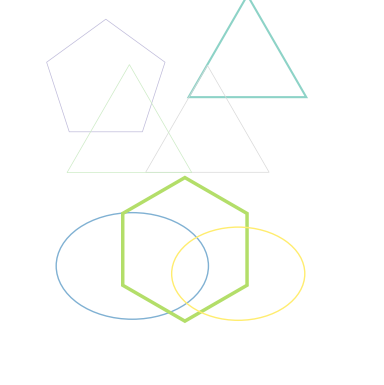[{"shape": "triangle", "thickness": 1.5, "radius": 0.88, "center": [0.643, 0.836]}, {"shape": "pentagon", "thickness": 0.5, "radius": 0.81, "center": [0.275, 0.788]}, {"shape": "oval", "thickness": 1, "radius": 0.99, "center": [0.344, 0.309]}, {"shape": "hexagon", "thickness": 2.5, "radius": 0.93, "center": [0.48, 0.352]}, {"shape": "triangle", "thickness": 0.5, "radius": 0.93, "center": [0.539, 0.645]}, {"shape": "triangle", "thickness": 0.5, "radius": 0.94, "center": [0.336, 0.645]}, {"shape": "oval", "thickness": 1, "radius": 0.86, "center": [0.619, 0.289]}]